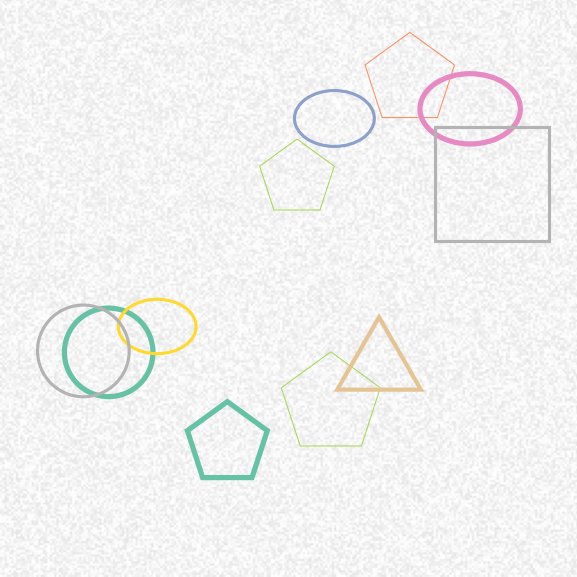[{"shape": "pentagon", "thickness": 2.5, "radius": 0.36, "center": [0.394, 0.231]}, {"shape": "circle", "thickness": 2.5, "radius": 0.38, "center": [0.188, 0.389]}, {"shape": "pentagon", "thickness": 0.5, "radius": 0.41, "center": [0.71, 0.861]}, {"shape": "oval", "thickness": 1.5, "radius": 0.35, "center": [0.579, 0.794]}, {"shape": "oval", "thickness": 2.5, "radius": 0.43, "center": [0.814, 0.811]}, {"shape": "pentagon", "thickness": 0.5, "radius": 0.34, "center": [0.514, 0.69]}, {"shape": "pentagon", "thickness": 0.5, "radius": 0.45, "center": [0.573, 0.3]}, {"shape": "oval", "thickness": 1.5, "radius": 0.34, "center": [0.272, 0.434]}, {"shape": "triangle", "thickness": 2, "radius": 0.42, "center": [0.656, 0.366]}, {"shape": "circle", "thickness": 1.5, "radius": 0.4, "center": [0.144, 0.392]}, {"shape": "square", "thickness": 1.5, "radius": 0.49, "center": [0.852, 0.681]}]